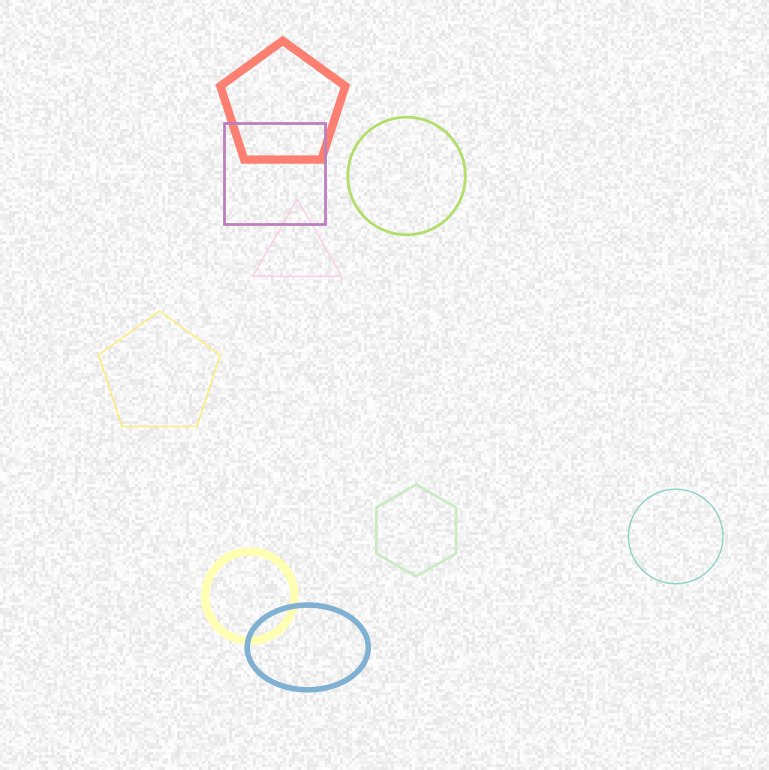[{"shape": "circle", "thickness": 0.5, "radius": 0.31, "center": [0.878, 0.303]}, {"shape": "circle", "thickness": 3, "radius": 0.29, "center": [0.325, 0.226]}, {"shape": "pentagon", "thickness": 3, "radius": 0.43, "center": [0.367, 0.862]}, {"shape": "oval", "thickness": 2, "radius": 0.39, "center": [0.4, 0.159]}, {"shape": "circle", "thickness": 1, "radius": 0.38, "center": [0.528, 0.771]}, {"shape": "triangle", "thickness": 0.5, "radius": 0.33, "center": [0.386, 0.675]}, {"shape": "square", "thickness": 1, "radius": 0.33, "center": [0.357, 0.775]}, {"shape": "hexagon", "thickness": 1, "radius": 0.3, "center": [0.541, 0.311]}, {"shape": "pentagon", "thickness": 0.5, "radius": 0.41, "center": [0.207, 0.513]}]